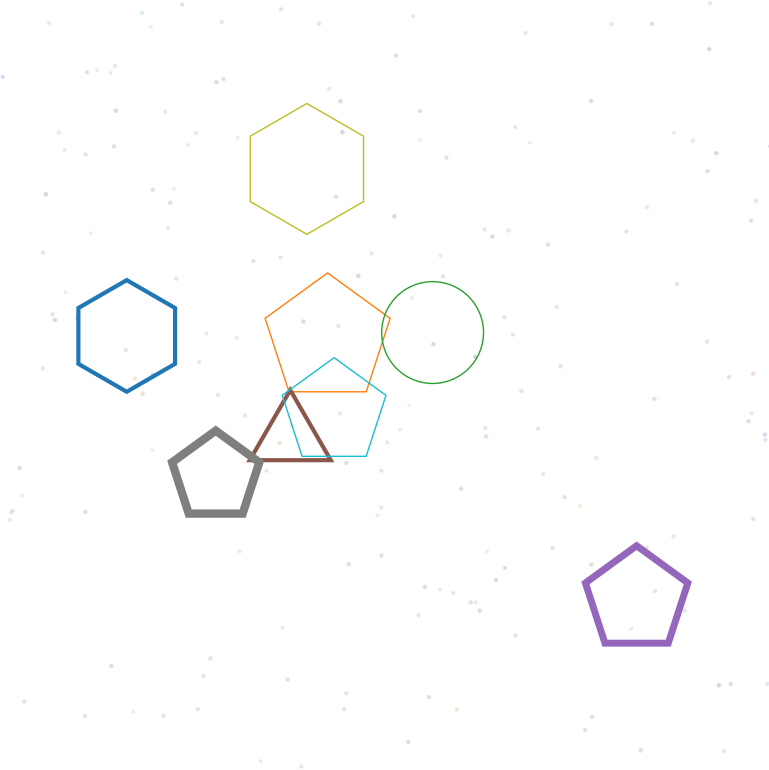[{"shape": "hexagon", "thickness": 1.5, "radius": 0.36, "center": [0.165, 0.564]}, {"shape": "pentagon", "thickness": 0.5, "radius": 0.43, "center": [0.425, 0.56]}, {"shape": "circle", "thickness": 0.5, "radius": 0.33, "center": [0.562, 0.568]}, {"shape": "pentagon", "thickness": 2.5, "radius": 0.35, "center": [0.827, 0.221]}, {"shape": "triangle", "thickness": 1.5, "radius": 0.3, "center": [0.377, 0.433]}, {"shape": "pentagon", "thickness": 3, "radius": 0.3, "center": [0.28, 0.381]}, {"shape": "hexagon", "thickness": 0.5, "radius": 0.42, "center": [0.399, 0.781]}, {"shape": "pentagon", "thickness": 0.5, "radius": 0.35, "center": [0.434, 0.465]}]